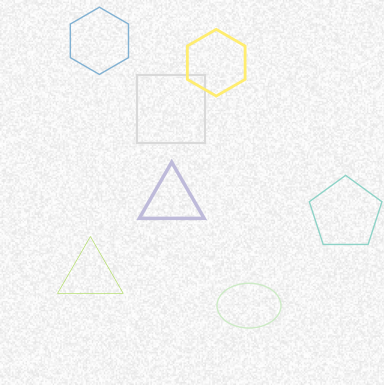[{"shape": "pentagon", "thickness": 1, "radius": 0.5, "center": [0.898, 0.445]}, {"shape": "triangle", "thickness": 2.5, "radius": 0.49, "center": [0.446, 0.481]}, {"shape": "hexagon", "thickness": 1, "radius": 0.44, "center": [0.258, 0.894]}, {"shape": "triangle", "thickness": 0.5, "radius": 0.49, "center": [0.235, 0.287]}, {"shape": "square", "thickness": 1.5, "radius": 0.44, "center": [0.444, 0.717]}, {"shape": "oval", "thickness": 1, "radius": 0.42, "center": [0.647, 0.206]}, {"shape": "hexagon", "thickness": 2, "radius": 0.43, "center": [0.562, 0.837]}]